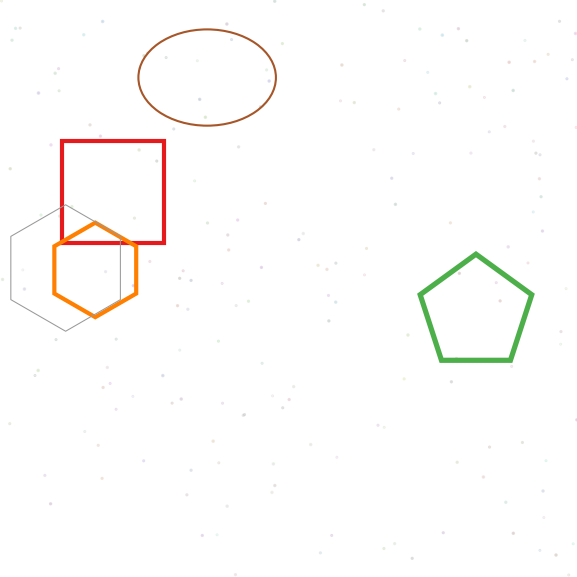[{"shape": "square", "thickness": 2, "radius": 0.44, "center": [0.196, 0.666]}, {"shape": "pentagon", "thickness": 2.5, "radius": 0.51, "center": [0.824, 0.457]}, {"shape": "hexagon", "thickness": 2, "radius": 0.41, "center": [0.165, 0.532]}, {"shape": "oval", "thickness": 1, "radius": 0.6, "center": [0.359, 0.865]}, {"shape": "hexagon", "thickness": 0.5, "radius": 0.55, "center": [0.114, 0.535]}]